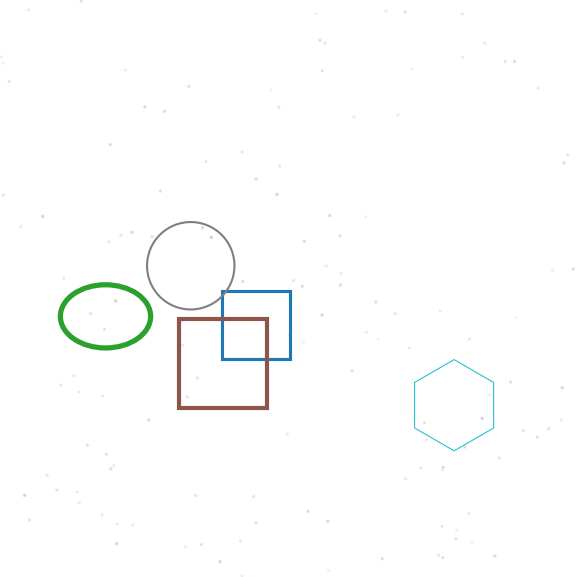[{"shape": "square", "thickness": 1.5, "radius": 0.3, "center": [0.444, 0.437]}, {"shape": "oval", "thickness": 2.5, "radius": 0.39, "center": [0.183, 0.451]}, {"shape": "square", "thickness": 2, "radius": 0.38, "center": [0.386, 0.37]}, {"shape": "circle", "thickness": 1, "radius": 0.38, "center": [0.33, 0.539]}, {"shape": "hexagon", "thickness": 0.5, "radius": 0.39, "center": [0.786, 0.297]}]